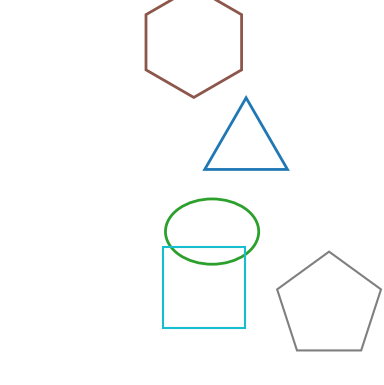[{"shape": "triangle", "thickness": 2, "radius": 0.62, "center": [0.639, 0.622]}, {"shape": "oval", "thickness": 2, "radius": 0.61, "center": [0.551, 0.398]}, {"shape": "hexagon", "thickness": 2, "radius": 0.72, "center": [0.503, 0.89]}, {"shape": "pentagon", "thickness": 1.5, "radius": 0.71, "center": [0.855, 0.205]}, {"shape": "square", "thickness": 1.5, "radius": 0.53, "center": [0.53, 0.253]}]